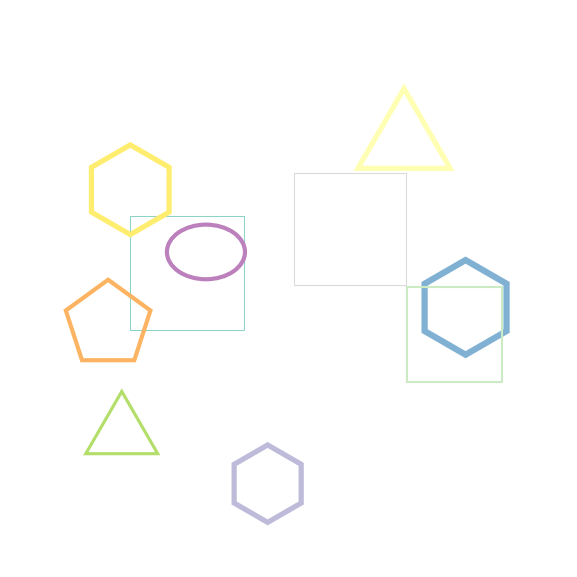[{"shape": "square", "thickness": 0.5, "radius": 0.49, "center": [0.324, 0.527]}, {"shape": "triangle", "thickness": 2.5, "radius": 0.46, "center": [0.7, 0.754]}, {"shape": "hexagon", "thickness": 2.5, "radius": 0.34, "center": [0.463, 0.162]}, {"shape": "hexagon", "thickness": 3, "radius": 0.41, "center": [0.806, 0.467]}, {"shape": "pentagon", "thickness": 2, "radius": 0.39, "center": [0.187, 0.438]}, {"shape": "triangle", "thickness": 1.5, "radius": 0.36, "center": [0.211, 0.249]}, {"shape": "square", "thickness": 0.5, "radius": 0.49, "center": [0.605, 0.603]}, {"shape": "oval", "thickness": 2, "radius": 0.34, "center": [0.357, 0.563]}, {"shape": "square", "thickness": 1, "radius": 0.41, "center": [0.787, 0.42]}, {"shape": "hexagon", "thickness": 2.5, "radius": 0.39, "center": [0.226, 0.671]}]